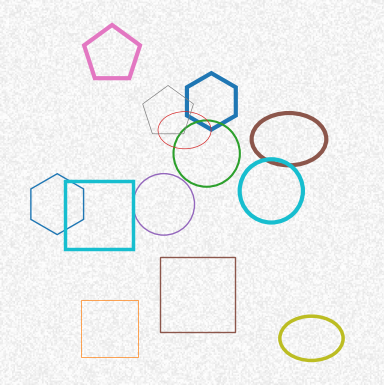[{"shape": "hexagon", "thickness": 1, "radius": 0.4, "center": [0.149, 0.47]}, {"shape": "hexagon", "thickness": 3, "radius": 0.37, "center": [0.549, 0.737]}, {"shape": "square", "thickness": 0.5, "radius": 0.37, "center": [0.285, 0.147]}, {"shape": "circle", "thickness": 1.5, "radius": 0.43, "center": [0.537, 0.601]}, {"shape": "oval", "thickness": 0.5, "radius": 0.34, "center": [0.479, 0.662]}, {"shape": "circle", "thickness": 1, "radius": 0.4, "center": [0.425, 0.469]}, {"shape": "square", "thickness": 1, "radius": 0.49, "center": [0.514, 0.235]}, {"shape": "oval", "thickness": 3, "radius": 0.48, "center": [0.751, 0.639]}, {"shape": "pentagon", "thickness": 3, "radius": 0.38, "center": [0.291, 0.859]}, {"shape": "pentagon", "thickness": 0.5, "radius": 0.35, "center": [0.437, 0.709]}, {"shape": "oval", "thickness": 2.5, "radius": 0.41, "center": [0.809, 0.121]}, {"shape": "circle", "thickness": 3, "radius": 0.41, "center": [0.705, 0.504]}, {"shape": "square", "thickness": 2.5, "radius": 0.44, "center": [0.257, 0.442]}]